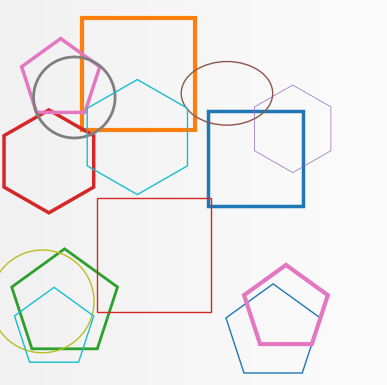[{"shape": "pentagon", "thickness": 1, "radius": 0.64, "center": [0.705, 0.135]}, {"shape": "square", "thickness": 2.5, "radius": 0.61, "center": [0.66, 0.589]}, {"shape": "square", "thickness": 3, "radius": 0.73, "center": [0.357, 0.808]}, {"shape": "pentagon", "thickness": 2, "radius": 0.72, "center": [0.167, 0.21]}, {"shape": "hexagon", "thickness": 2.5, "radius": 0.67, "center": [0.126, 0.581]}, {"shape": "square", "thickness": 1, "radius": 0.73, "center": [0.398, 0.338]}, {"shape": "hexagon", "thickness": 0.5, "radius": 0.57, "center": [0.755, 0.665]}, {"shape": "oval", "thickness": 1, "radius": 0.59, "center": [0.586, 0.758]}, {"shape": "pentagon", "thickness": 3, "radius": 0.57, "center": [0.738, 0.198]}, {"shape": "pentagon", "thickness": 2.5, "radius": 0.53, "center": [0.157, 0.794]}, {"shape": "circle", "thickness": 2, "radius": 0.53, "center": [0.192, 0.747]}, {"shape": "circle", "thickness": 1, "radius": 0.67, "center": [0.109, 0.217]}, {"shape": "hexagon", "thickness": 1, "radius": 0.75, "center": [0.354, 0.644]}, {"shape": "pentagon", "thickness": 1, "radius": 0.54, "center": [0.14, 0.146]}]